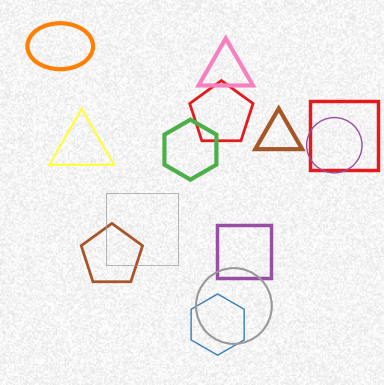[{"shape": "pentagon", "thickness": 2, "radius": 0.43, "center": [0.575, 0.704]}, {"shape": "square", "thickness": 2.5, "radius": 0.44, "center": [0.894, 0.648]}, {"shape": "hexagon", "thickness": 1, "radius": 0.4, "center": [0.565, 0.157]}, {"shape": "hexagon", "thickness": 3, "radius": 0.39, "center": [0.495, 0.611]}, {"shape": "square", "thickness": 2.5, "radius": 0.35, "center": [0.634, 0.346]}, {"shape": "circle", "thickness": 1, "radius": 0.36, "center": [0.868, 0.623]}, {"shape": "oval", "thickness": 3, "radius": 0.43, "center": [0.156, 0.88]}, {"shape": "triangle", "thickness": 1.5, "radius": 0.48, "center": [0.212, 0.62]}, {"shape": "triangle", "thickness": 3, "radius": 0.35, "center": [0.724, 0.648]}, {"shape": "pentagon", "thickness": 2, "radius": 0.42, "center": [0.291, 0.336]}, {"shape": "triangle", "thickness": 3, "radius": 0.41, "center": [0.586, 0.819]}, {"shape": "square", "thickness": 0.5, "radius": 0.47, "center": [0.37, 0.405]}, {"shape": "circle", "thickness": 1.5, "radius": 0.49, "center": [0.608, 0.205]}]